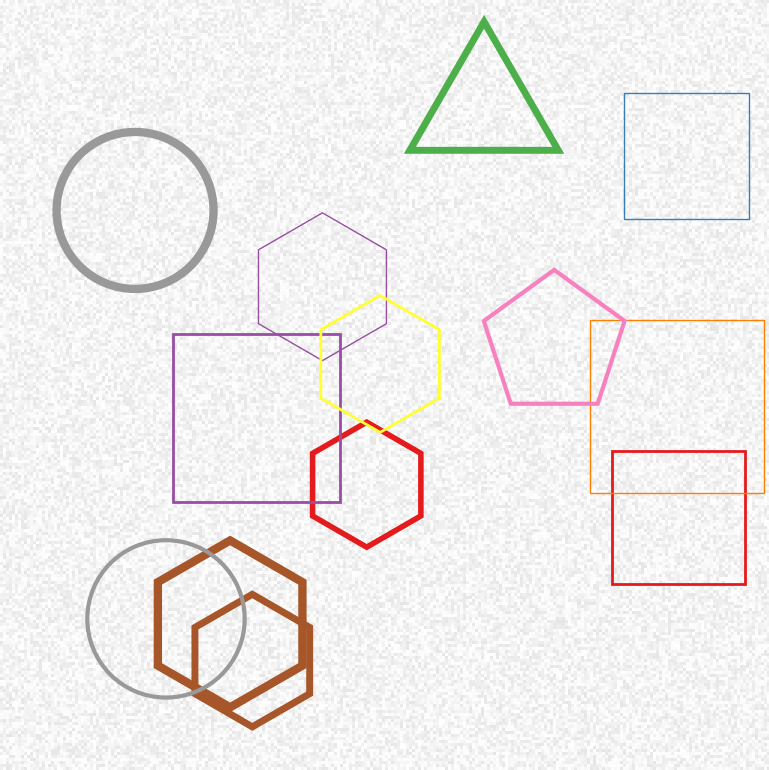[{"shape": "hexagon", "thickness": 2, "radius": 0.41, "center": [0.476, 0.371]}, {"shape": "square", "thickness": 1, "radius": 0.43, "center": [0.881, 0.328]}, {"shape": "square", "thickness": 0.5, "radius": 0.41, "center": [0.891, 0.798]}, {"shape": "triangle", "thickness": 2.5, "radius": 0.56, "center": [0.629, 0.86]}, {"shape": "hexagon", "thickness": 0.5, "radius": 0.48, "center": [0.419, 0.628]}, {"shape": "square", "thickness": 1, "radius": 0.54, "center": [0.333, 0.457]}, {"shape": "square", "thickness": 0.5, "radius": 0.56, "center": [0.879, 0.472]}, {"shape": "hexagon", "thickness": 1, "radius": 0.44, "center": [0.494, 0.527]}, {"shape": "hexagon", "thickness": 2.5, "radius": 0.43, "center": [0.328, 0.142]}, {"shape": "hexagon", "thickness": 3, "radius": 0.54, "center": [0.299, 0.19]}, {"shape": "pentagon", "thickness": 1.5, "radius": 0.48, "center": [0.72, 0.553]}, {"shape": "circle", "thickness": 3, "radius": 0.51, "center": [0.175, 0.727]}, {"shape": "circle", "thickness": 1.5, "radius": 0.51, "center": [0.216, 0.196]}]